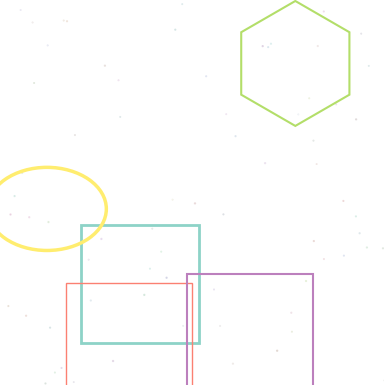[{"shape": "square", "thickness": 2, "radius": 0.76, "center": [0.364, 0.262]}, {"shape": "square", "thickness": 1, "radius": 0.82, "center": [0.335, 0.101]}, {"shape": "hexagon", "thickness": 1.5, "radius": 0.81, "center": [0.767, 0.835]}, {"shape": "square", "thickness": 1.5, "radius": 0.82, "center": [0.649, 0.124]}, {"shape": "oval", "thickness": 2.5, "radius": 0.77, "center": [0.122, 0.457]}]